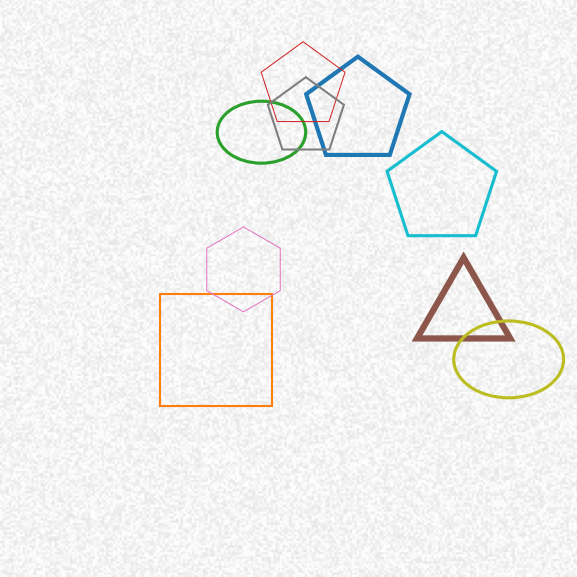[{"shape": "pentagon", "thickness": 2, "radius": 0.47, "center": [0.62, 0.807]}, {"shape": "square", "thickness": 1, "radius": 0.49, "center": [0.374, 0.393]}, {"shape": "oval", "thickness": 1.5, "radius": 0.38, "center": [0.453, 0.77]}, {"shape": "pentagon", "thickness": 0.5, "radius": 0.38, "center": [0.525, 0.85]}, {"shape": "triangle", "thickness": 3, "radius": 0.47, "center": [0.803, 0.46]}, {"shape": "hexagon", "thickness": 0.5, "radius": 0.37, "center": [0.422, 0.533]}, {"shape": "pentagon", "thickness": 1, "radius": 0.35, "center": [0.53, 0.796]}, {"shape": "oval", "thickness": 1.5, "radius": 0.48, "center": [0.881, 0.377]}, {"shape": "pentagon", "thickness": 1.5, "radius": 0.5, "center": [0.765, 0.672]}]